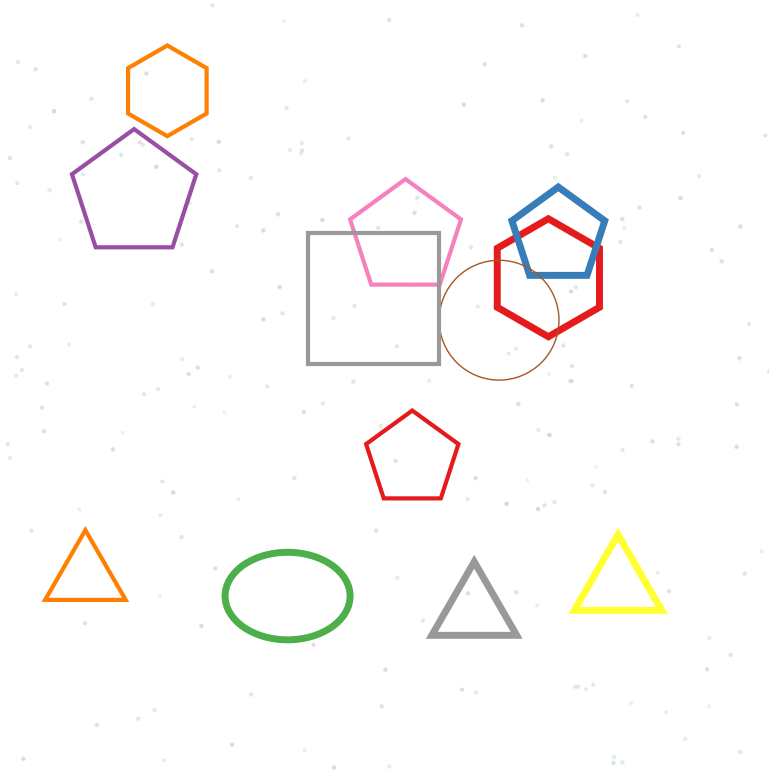[{"shape": "hexagon", "thickness": 2.5, "radius": 0.38, "center": [0.712, 0.639]}, {"shape": "pentagon", "thickness": 1.5, "radius": 0.32, "center": [0.535, 0.404]}, {"shape": "pentagon", "thickness": 2.5, "radius": 0.32, "center": [0.725, 0.694]}, {"shape": "oval", "thickness": 2.5, "radius": 0.41, "center": [0.373, 0.226]}, {"shape": "pentagon", "thickness": 1.5, "radius": 0.42, "center": [0.174, 0.747]}, {"shape": "triangle", "thickness": 1.5, "radius": 0.3, "center": [0.111, 0.251]}, {"shape": "hexagon", "thickness": 1.5, "radius": 0.29, "center": [0.217, 0.882]}, {"shape": "triangle", "thickness": 2.5, "radius": 0.33, "center": [0.803, 0.24]}, {"shape": "circle", "thickness": 0.5, "radius": 0.39, "center": [0.648, 0.584]}, {"shape": "pentagon", "thickness": 1.5, "radius": 0.38, "center": [0.527, 0.692]}, {"shape": "square", "thickness": 1.5, "radius": 0.43, "center": [0.486, 0.613]}, {"shape": "triangle", "thickness": 2.5, "radius": 0.32, "center": [0.616, 0.207]}]